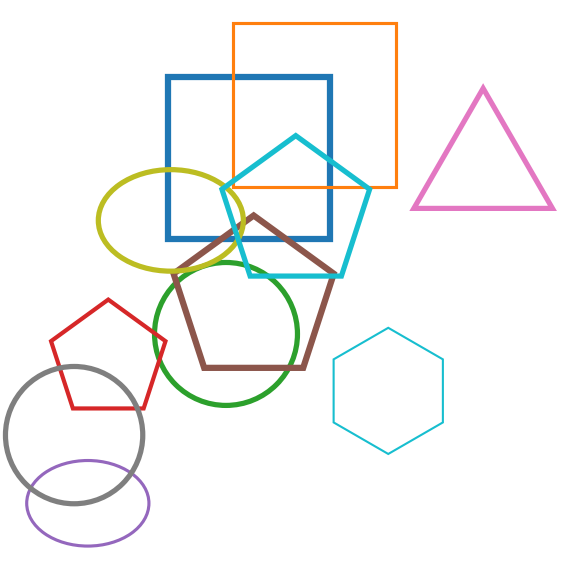[{"shape": "square", "thickness": 3, "radius": 0.7, "center": [0.431, 0.726]}, {"shape": "square", "thickness": 1.5, "radius": 0.71, "center": [0.544, 0.817]}, {"shape": "circle", "thickness": 2.5, "radius": 0.62, "center": [0.391, 0.421]}, {"shape": "pentagon", "thickness": 2, "radius": 0.52, "center": [0.187, 0.376]}, {"shape": "oval", "thickness": 1.5, "radius": 0.53, "center": [0.152, 0.128]}, {"shape": "pentagon", "thickness": 3, "radius": 0.73, "center": [0.439, 0.48]}, {"shape": "triangle", "thickness": 2.5, "radius": 0.69, "center": [0.837, 0.708]}, {"shape": "circle", "thickness": 2.5, "radius": 0.59, "center": [0.128, 0.246]}, {"shape": "oval", "thickness": 2.5, "radius": 0.63, "center": [0.296, 0.617]}, {"shape": "hexagon", "thickness": 1, "radius": 0.55, "center": [0.672, 0.322]}, {"shape": "pentagon", "thickness": 2.5, "radius": 0.67, "center": [0.512, 0.63]}]